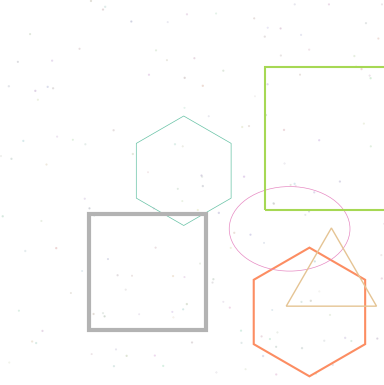[{"shape": "hexagon", "thickness": 0.5, "radius": 0.71, "center": [0.477, 0.556]}, {"shape": "hexagon", "thickness": 1.5, "radius": 0.84, "center": [0.804, 0.19]}, {"shape": "oval", "thickness": 0.5, "radius": 0.78, "center": [0.752, 0.406]}, {"shape": "square", "thickness": 1.5, "radius": 0.93, "center": [0.875, 0.64]}, {"shape": "triangle", "thickness": 1, "radius": 0.68, "center": [0.861, 0.272]}, {"shape": "square", "thickness": 3, "radius": 0.75, "center": [0.383, 0.294]}]